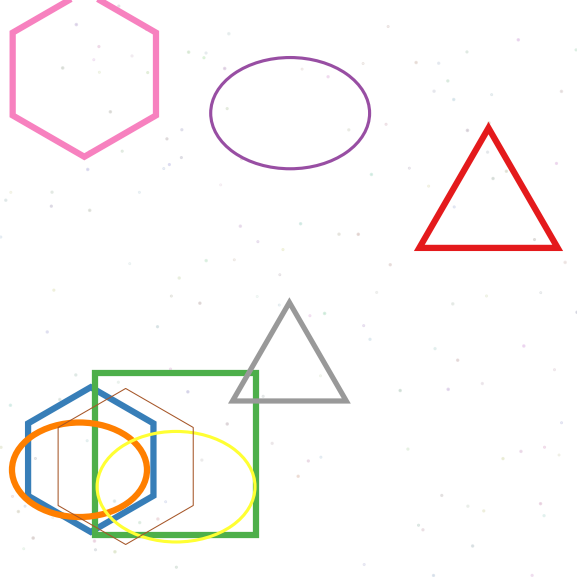[{"shape": "triangle", "thickness": 3, "radius": 0.69, "center": [0.846, 0.639]}, {"shape": "hexagon", "thickness": 3, "radius": 0.63, "center": [0.157, 0.203]}, {"shape": "square", "thickness": 3, "radius": 0.7, "center": [0.304, 0.213]}, {"shape": "oval", "thickness": 1.5, "radius": 0.69, "center": [0.502, 0.803]}, {"shape": "oval", "thickness": 3, "radius": 0.58, "center": [0.138, 0.186]}, {"shape": "oval", "thickness": 1.5, "radius": 0.68, "center": [0.305, 0.156]}, {"shape": "hexagon", "thickness": 0.5, "radius": 0.68, "center": [0.218, 0.191]}, {"shape": "hexagon", "thickness": 3, "radius": 0.72, "center": [0.146, 0.871]}, {"shape": "triangle", "thickness": 2.5, "radius": 0.57, "center": [0.501, 0.362]}]